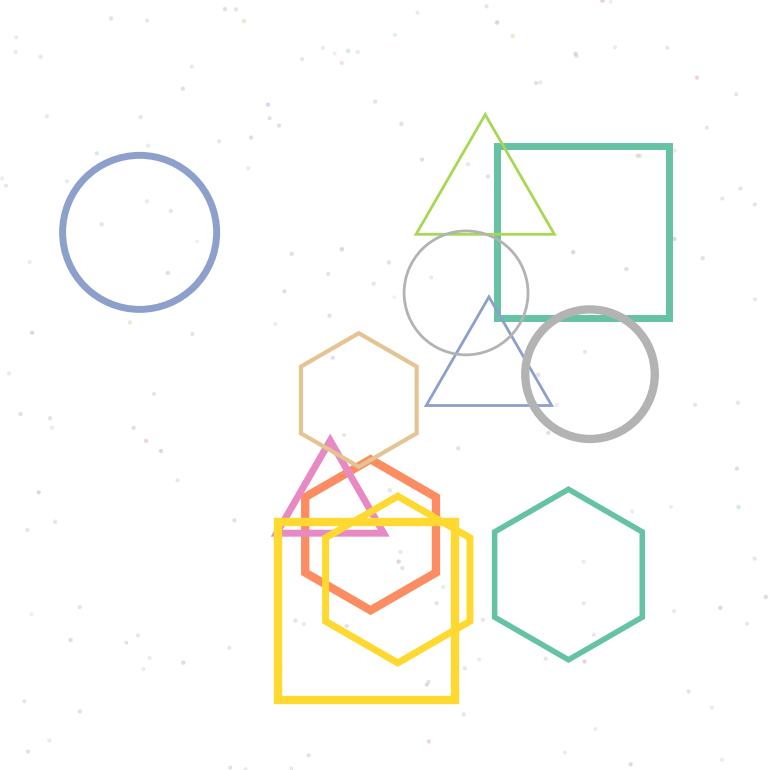[{"shape": "hexagon", "thickness": 2, "radius": 0.55, "center": [0.738, 0.254]}, {"shape": "square", "thickness": 2.5, "radius": 0.56, "center": [0.757, 0.699]}, {"shape": "hexagon", "thickness": 3, "radius": 0.49, "center": [0.481, 0.305]}, {"shape": "circle", "thickness": 2.5, "radius": 0.5, "center": [0.181, 0.698]}, {"shape": "triangle", "thickness": 1, "radius": 0.47, "center": [0.635, 0.52]}, {"shape": "triangle", "thickness": 2.5, "radius": 0.4, "center": [0.429, 0.348]}, {"shape": "triangle", "thickness": 1, "radius": 0.52, "center": [0.63, 0.748]}, {"shape": "hexagon", "thickness": 2.5, "radius": 0.54, "center": [0.517, 0.247]}, {"shape": "square", "thickness": 3, "radius": 0.58, "center": [0.476, 0.206]}, {"shape": "hexagon", "thickness": 1.5, "radius": 0.43, "center": [0.466, 0.481]}, {"shape": "circle", "thickness": 3, "radius": 0.42, "center": [0.766, 0.514]}, {"shape": "circle", "thickness": 1, "radius": 0.4, "center": [0.605, 0.62]}]